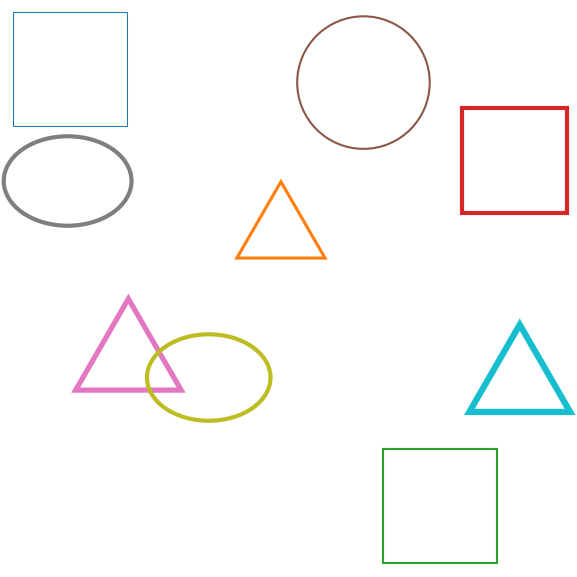[{"shape": "square", "thickness": 0.5, "radius": 0.49, "center": [0.121, 0.88]}, {"shape": "triangle", "thickness": 1.5, "radius": 0.44, "center": [0.486, 0.596]}, {"shape": "square", "thickness": 1, "radius": 0.49, "center": [0.763, 0.123]}, {"shape": "square", "thickness": 2, "radius": 0.45, "center": [0.891, 0.722]}, {"shape": "circle", "thickness": 1, "radius": 0.57, "center": [0.629, 0.856]}, {"shape": "triangle", "thickness": 2.5, "radius": 0.53, "center": [0.222, 0.376]}, {"shape": "oval", "thickness": 2, "radius": 0.55, "center": [0.117, 0.686]}, {"shape": "oval", "thickness": 2, "radius": 0.53, "center": [0.361, 0.345]}, {"shape": "triangle", "thickness": 3, "radius": 0.5, "center": [0.9, 0.336]}]